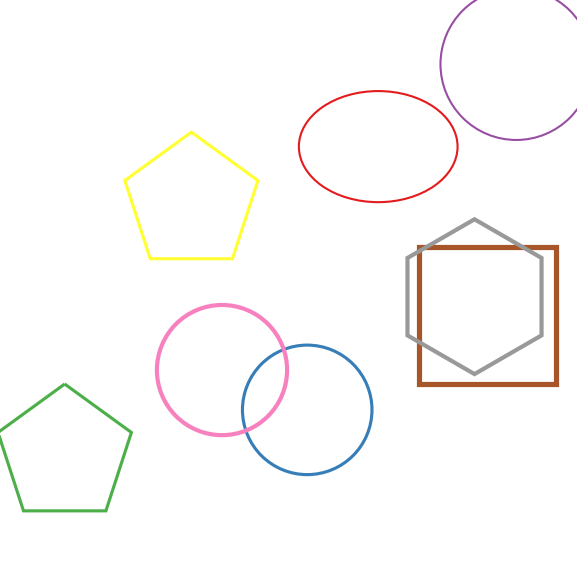[{"shape": "oval", "thickness": 1, "radius": 0.69, "center": [0.655, 0.745]}, {"shape": "circle", "thickness": 1.5, "radius": 0.56, "center": [0.532, 0.289]}, {"shape": "pentagon", "thickness": 1.5, "radius": 0.61, "center": [0.112, 0.213]}, {"shape": "circle", "thickness": 1, "radius": 0.66, "center": [0.894, 0.888]}, {"shape": "pentagon", "thickness": 1.5, "radius": 0.61, "center": [0.331, 0.649]}, {"shape": "square", "thickness": 2.5, "radius": 0.59, "center": [0.843, 0.453]}, {"shape": "circle", "thickness": 2, "radius": 0.56, "center": [0.384, 0.358]}, {"shape": "hexagon", "thickness": 2, "radius": 0.67, "center": [0.822, 0.485]}]